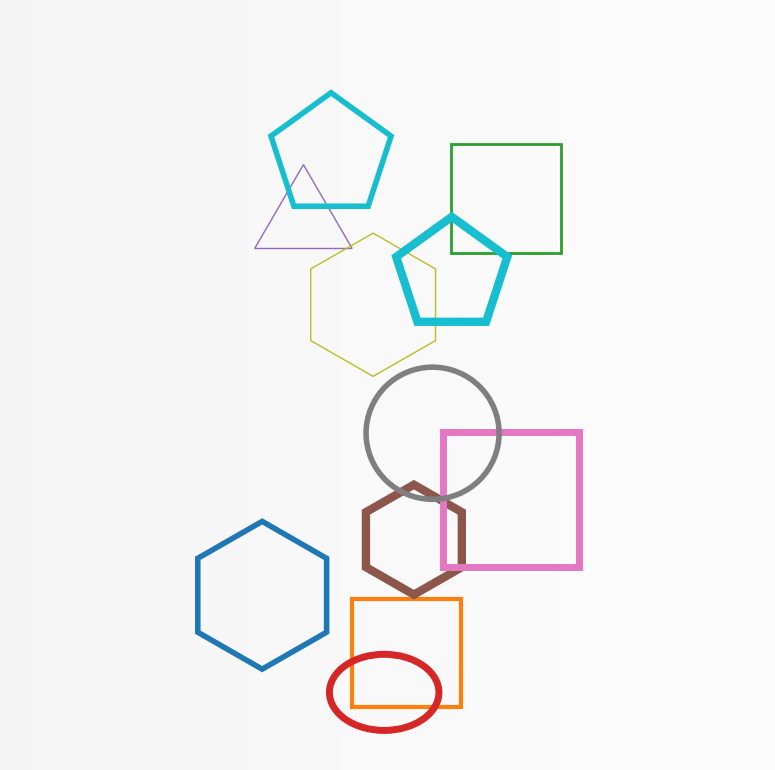[{"shape": "hexagon", "thickness": 2, "radius": 0.48, "center": [0.338, 0.227]}, {"shape": "square", "thickness": 1.5, "radius": 0.35, "center": [0.524, 0.152]}, {"shape": "square", "thickness": 1, "radius": 0.35, "center": [0.653, 0.743]}, {"shape": "oval", "thickness": 2.5, "radius": 0.35, "center": [0.496, 0.101]}, {"shape": "triangle", "thickness": 0.5, "radius": 0.36, "center": [0.392, 0.714]}, {"shape": "hexagon", "thickness": 3, "radius": 0.36, "center": [0.534, 0.299]}, {"shape": "square", "thickness": 2.5, "radius": 0.44, "center": [0.659, 0.351]}, {"shape": "circle", "thickness": 2, "radius": 0.43, "center": [0.558, 0.437]}, {"shape": "hexagon", "thickness": 0.5, "radius": 0.46, "center": [0.481, 0.604]}, {"shape": "pentagon", "thickness": 2, "radius": 0.41, "center": [0.427, 0.798]}, {"shape": "pentagon", "thickness": 3, "radius": 0.38, "center": [0.583, 0.643]}]